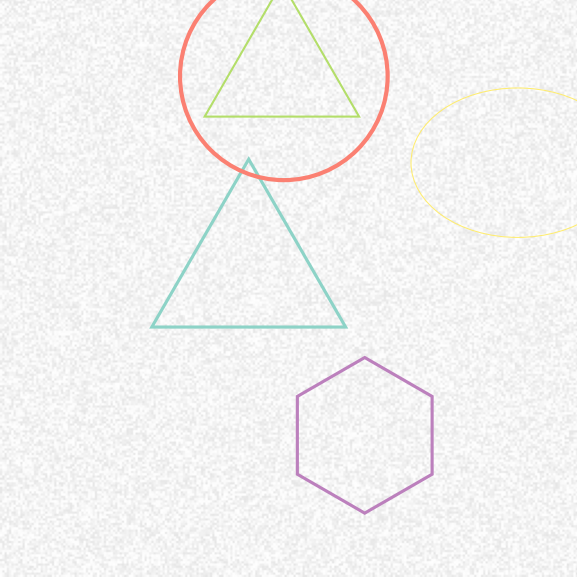[{"shape": "triangle", "thickness": 1.5, "radius": 0.97, "center": [0.431, 0.53]}, {"shape": "circle", "thickness": 2, "radius": 0.9, "center": [0.491, 0.867]}, {"shape": "triangle", "thickness": 1, "radius": 0.77, "center": [0.488, 0.874]}, {"shape": "hexagon", "thickness": 1.5, "radius": 0.67, "center": [0.632, 0.245]}, {"shape": "oval", "thickness": 0.5, "radius": 0.92, "center": [0.897, 0.717]}]